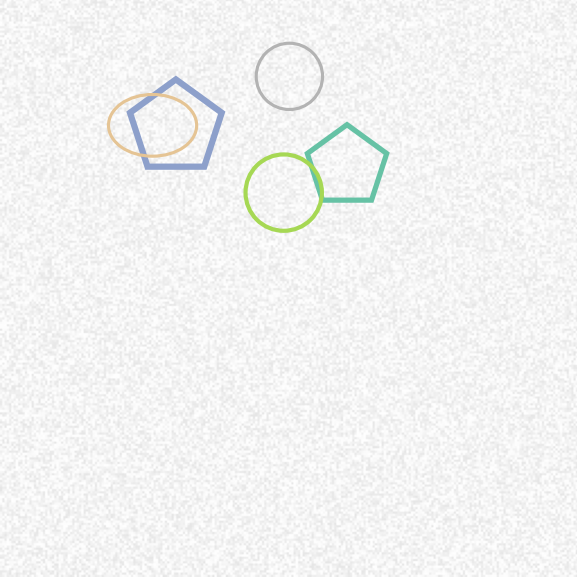[{"shape": "pentagon", "thickness": 2.5, "radius": 0.36, "center": [0.601, 0.711]}, {"shape": "pentagon", "thickness": 3, "radius": 0.42, "center": [0.305, 0.778]}, {"shape": "circle", "thickness": 2, "radius": 0.33, "center": [0.491, 0.666]}, {"shape": "oval", "thickness": 1.5, "radius": 0.38, "center": [0.264, 0.782]}, {"shape": "circle", "thickness": 1.5, "radius": 0.29, "center": [0.501, 0.867]}]